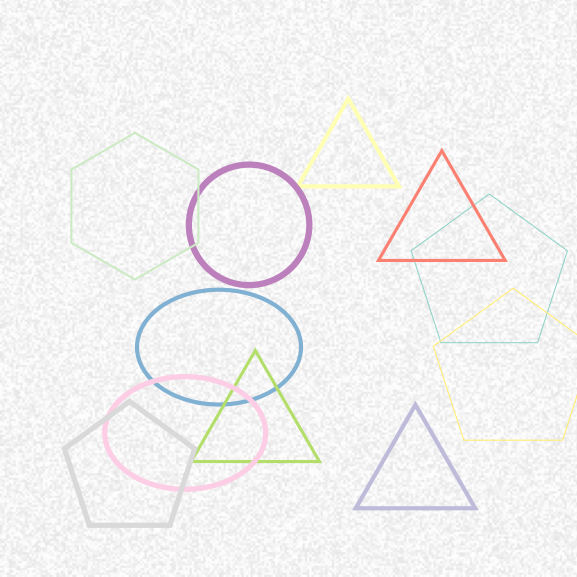[{"shape": "pentagon", "thickness": 0.5, "radius": 0.71, "center": [0.847, 0.521]}, {"shape": "triangle", "thickness": 2, "radius": 0.51, "center": [0.603, 0.727]}, {"shape": "triangle", "thickness": 2, "radius": 0.6, "center": [0.719, 0.179]}, {"shape": "triangle", "thickness": 1.5, "radius": 0.63, "center": [0.765, 0.612]}, {"shape": "oval", "thickness": 2, "radius": 0.71, "center": [0.379, 0.398]}, {"shape": "triangle", "thickness": 1.5, "radius": 0.64, "center": [0.442, 0.264]}, {"shape": "oval", "thickness": 2.5, "radius": 0.7, "center": [0.321, 0.249]}, {"shape": "pentagon", "thickness": 2.5, "radius": 0.59, "center": [0.224, 0.185]}, {"shape": "circle", "thickness": 3, "radius": 0.52, "center": [0.431, 0.61]}, {"shape": "hexagon", "thickness": 1, "radius": 0.63, "center": [0.234, 0.642]}, {"shape": "pentagon", "thickness": 0.5, "radius": 0.73, "center": [0.889, 0.355]}]